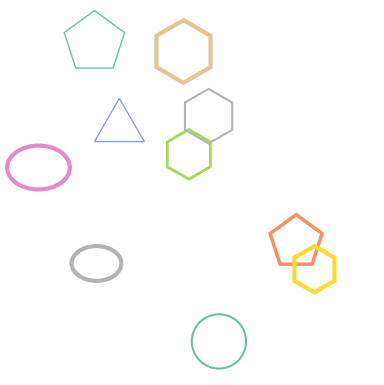[{"shape": "pentagon", "thickness": 1, "radius": 0.41, "center": [0.245, 0.89]}, {"shape": "circle", "thickness": 1.5, "radius": 0.35, "center": [0.569, 0.113]}, {"shape": "pentagon", "thickness": 2.5, "radius": 0.36, "center": [0.769, 0.371]}, {"shape": "triangle", "thickness": 1, "radius": 0.37, "center": [0.31, 0.67]}, {"shape": "oval", "thickness": 3, "radius": 0.41, "center": [0.1, 0.565]}, {"shape": "hexagon", "thickness": 2, "radius": 0.32, "center": [0.49, 0.599]}, {"shape": "hexagon", "thickness": 3, "radius": 0.3, "center": [0.817, 0.301]}, {"shape": "hexagon", "thickness": 3, "radius": 0.41, "center": [0.477, 0.866]}, {"shape": "oval", "thickness": 3, "radius": 0.32, "center": [0.251, 0.316]}, {"shape": "hexagon", "thickness": 1.5, "radius": 0.35, "center": [0.542, 0.698]}]